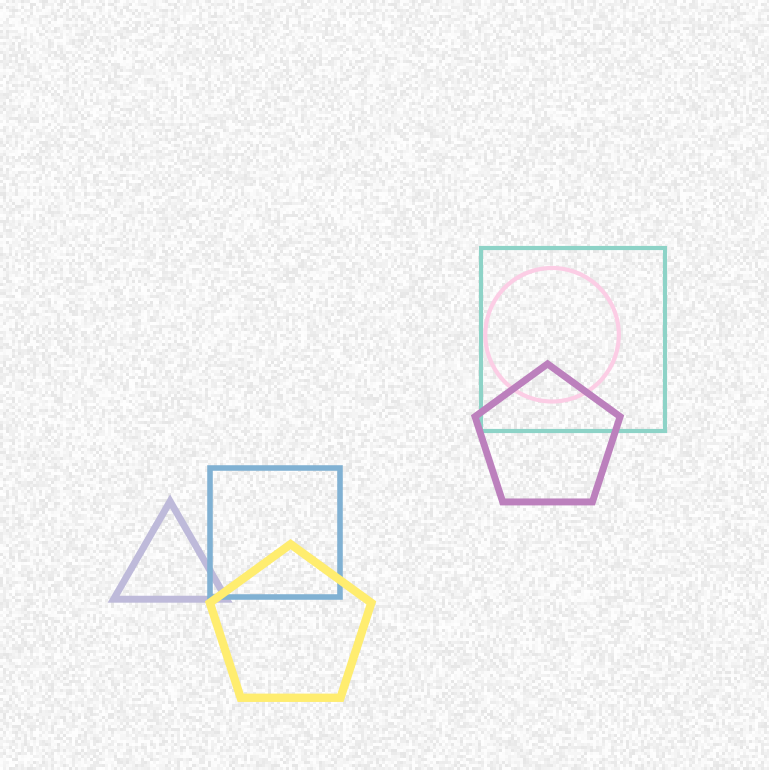[{"shape": "square", "thickness": 1.5, "radius": 0.6, "center": [0.744, 0.559]}, {"shape": "triangle", "thickness": 2.5, "radius": 0.42, "center": [0.221, 0.264]}, {"shape": "square", "thickness": 2, "radius": 0.42, "center": [0.357, 0.308]}, {"shape": "circle", "thickness": 1.5, "radius": 0.43, "center": [0.717, 0.565]}, {"shape": "pentagon", "thickness": 2.5, "radius": 0.5, "center": [0.711, 0.428]}, {"shape": "pentagon", "thickness": 3, "radius": 0.55, "center": [0.377, 0.183]}]